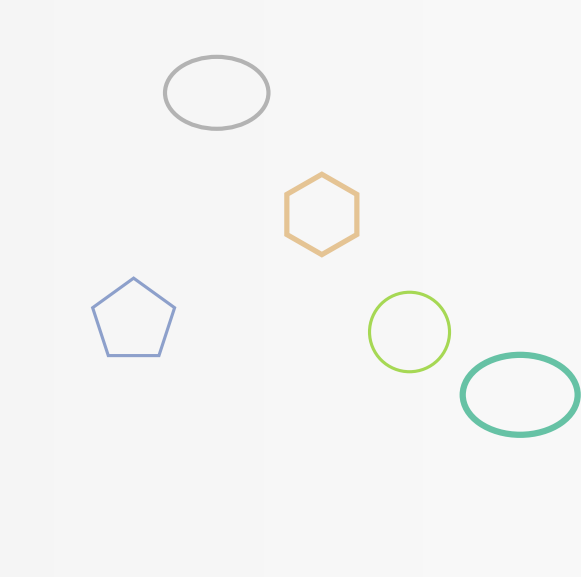[{"shape": "oval", "thickness": 3, "radius": 0.49, "center": [0.895, 0.315]}, {"shape": "pentagon", "thickness": 1.5, "radius": 0.37, "center": [0.23, 0.443]}, {"shape": "circle", "thickness": 1.5, "radius": 0.34, "center": [0.705, 0.424]}, {"shape": "hexagon", "thickness": 2.5, "radius": 0.35, "center": [0.554, 0.628]}, {"shape": "oval", "thickness": 2, "radius": 0.45, "center": [0.373, 0.838]}]